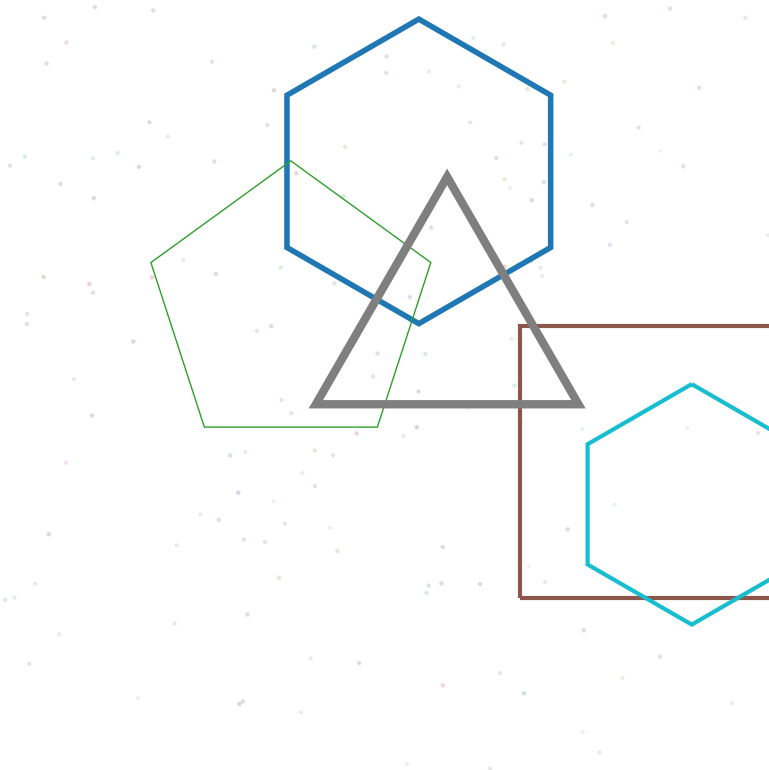[{"shape": "hexagon", "thickness": 2, "radius": 0.99, "center": [0.544, 0.777]}, {"shape": "pentagon", "thickness": 0.5, "radius": 0.96, "center": [0.378, 0.6]}, {"shape": "square", "thickness": 1.5, "radius": 0.88, "center": [0.853, 0.4]}, {"shape": "triangle", "thickness": 3, "radius": 0.98, "center": [0.581, 0.573]}, {"shape": "hexagon", "thickness": 1.5, "radius": 0.78, "center": [0.898, 0.345]}]